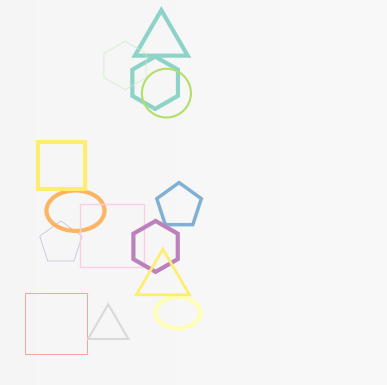[{"shape": "hexagon", "thickness": 3, "radius": 0.34, "center": [0.4, 0.785]}, {"shape": "triangle", "thickness": 3, "radius": 0.39, "center": [0.416, 0.895]}, {"shape": "oval", "thickness": 3, "radius": 0.29, "center": [0.459, 0.188]}, {"shape": "pentagon", "thickness": 0.5, "radius": 0.29, "center": [0.157, 0.369]}, {"shape": "square", "thickness": 0.5, "radius": 0.4, "center": [0.144, 0.159]}, {"shape": "pentagon", "thickness": 2.5, "radius": 0.3, "center": [0.462, 0.465]}, {"shape": "oval", "thickness": 3, "radius": 0.37, "center": [0.195, 0.453]}, {"shape": "circle", "thickness": 1.5, "radius": 0.32, "center": [0.429, 0.758]}, {"shape": "square", "thickness": 1, "radius": 0.41, "center": [0.289, 0.388]}, {"shape": "triangle", "thickness": 1.5, "radius": 0.3, "center": [0.279, 0.15]}, {"shape": "hexagon", "thickness": 3, "radius": 0.33, "center": [0.402, 0.36]}, {"shape": "hexagon", "thickness": 0.5, "radius": 0.31, "center": [0.323, 0.83]}, {"shape": "square", "thickness": 3, "radius": 0.3, "center": [0.159, 0.571]}, {"shape": "triangle", "thickness": 2, "radius": 0.4, "center": [0.42, 0.274]}]